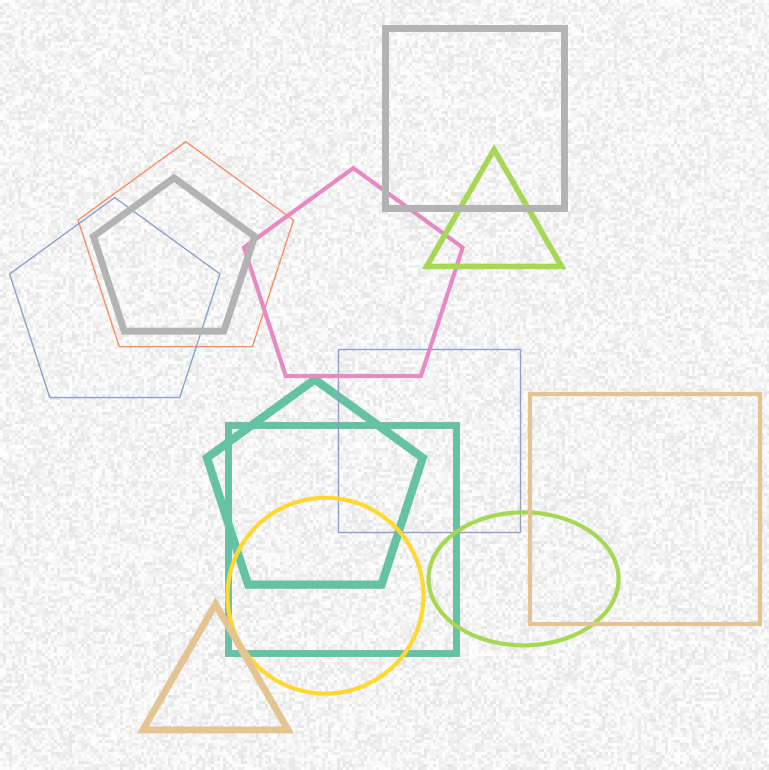[{"shape": "square", "thickness": 2.5, "radius": 0.74, "center": [0.444, 0.3]}, {"shape": "pentagon", "thickness": 3, "radius": 0.74, "center": [0.409, 0.36]}, {"shape": "pentagon", "thickness": 0.5, "radius": 0.74, "center": [0.241, 0.669]}, {"shape": "pentagon", "thickness": 0.5, "radius": 0.72, "center": [0.149, 0.6]}, {"shape": "square", "thickness": 0.5, "radius": 0.59, "center": [0.557, 0.428]}, {"shape": "pentagon", "thickness": 1.5, "radius": 0.75, "center": [0.459, 0.632]}, {"shape": "triangle", "thickness": 2, "radius": 0.51, "center": [0.642, 0.705]}, {"shape": "oval", "thickness": 1.5, "radius": 0.62, "center": [0.68, 0.248]}, {"shape": "circle", "thickness": 1.5, "radius": 0.64, "center": [0.423, 0.226]}, {"shape": "square", "thickness": 1.5, "radius": 0.75, "center": [0.838, 0.339]}, {"shape": "triangle", "thickness": 2.5, "radius": 0.54, "center": [0.28, 0.106]}, {"shape": "pentagon", "thickness": 2.5, "radius": 0.55, "center": [0.226, 0.659]}, {"shape": "square", "thickness": 2.5, "radius": 0.58, "center": [0.616, 0.847]}]